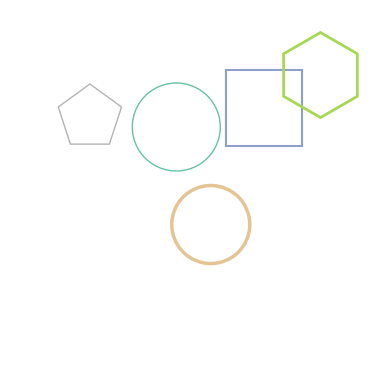[{"shape": "circle", "thickness": 1, "radius": 0.57, "center": [0.458, 0.67]}, {"shape": "square", "thickness": 1.5, "radius": 0.49, "center": [0.686, 0.719]}, {"shape": "hexagon", "thickness": 2, "radius": 0.55, "center": [0.832, 0.805]}, {"shape": "circle", "thickness": 2.5, "radius": 0.51, "center": [0.547, 0.417]}, {"shape": "pentagon", "thickness": 1, "radius": 0.43, "center": [0.234, 0.695]}]